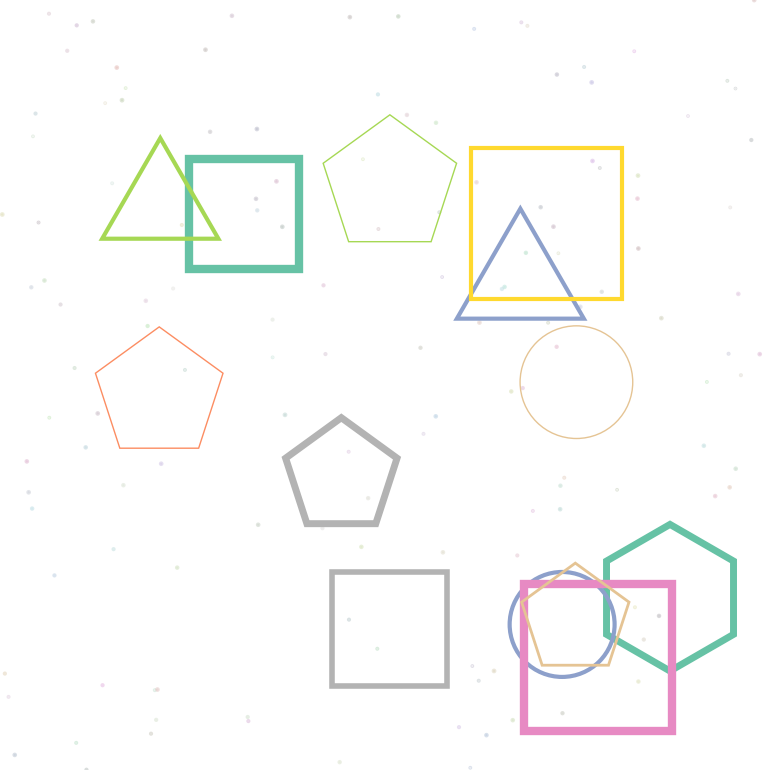[{"shape": "square", "thickness": 3, "radius": 0.36, "center": [0.317, 0.722]}, {"shape": "hexagon", "thickness": 2.5, "radius": 0.48, "center": [0.87, 0.224]}, {"shape": "pentagon", "thickness": 0.5, "radius": 0.44, "center": [0.207, 0.488]}, {"shape": "circle", "thickness": 1.5, "radius": 0.34, "center": [0.73, 0.189]}, {"shape": "triangle", "thickness": 1.5, "radius": 0.48, "center": [0.676, 0.634]}, {"shape": "square", "thickness": 3, "radius": 0.48, "center": [0.776, 0.146]}, {"shape": "triangle", "thickness": 1.5, "radius": 0.44, "center": [0.208, 0.734]}, {"shape": "pentagon", "thickness": 0.5, "radius": 0.46, "center": [0.506, 0.76]}, {"shape": "square", "thickness": 1.5, "radius": 0.49, "center": [0.71, 0.71]}, {"shape": "circle", "thickness": 0.5, "radius": 0.37, "center": [0.749, 0.504]}, {"shape": "pentagon", "thickness": 1, "radius": 0.37, "center": [0.747, 0.195]}, {"shape": "square", "thickness": 2, "radius": 0.37, "center": [0.506, 0.183]}, {"shape": "pentagon", "thickness": 2.5, "radius": 0.38, "center": [0.443, 0.381]}]